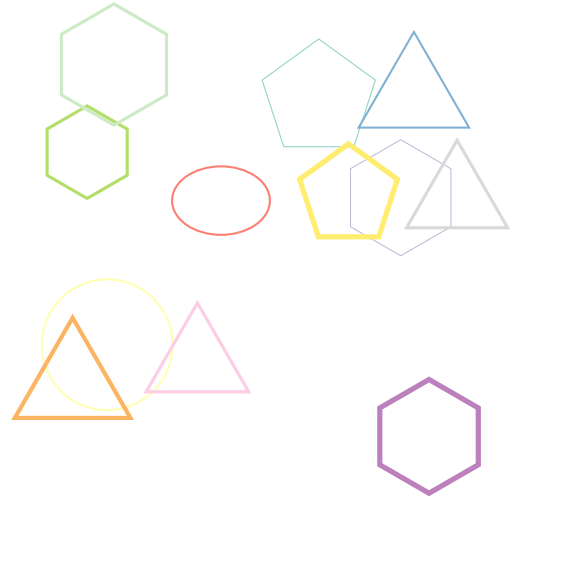[{"shape": "pentagon", "thickness": 0.5, "radius": 0.52, "center": [0.552, 0.828]}, {"shape": "circle", "thickness": 1, "radius": 0.57, "center": [0.186, 0.402]}, {"shape": "hexagon", "thickness": 0.5, "radius": 0.5, "center": [0.694, 0.657]}, {"shape": "oval", "thickness": 1, "radius": 0.42, "center": [0.383, 0.652]}, {"shape": "triangle", "thickness": 1, "radius": 0.55, "center": [0.717, 0.833]}, {"shape": "triangle", "thickness": 2, "radius": 0.58, "center": [0.126, 0.333]}, {"shape": "hexagon", "thickness": 1.5, "radius": 0.4, "center": [0.151, 0.736]}, {"shape": "triangle", "thickness": 1.5, "radius": 0.51, "center": [0.342, 0.372]}, {"shape": "triangle", "thickness": 1.5, "radius": 0.51, "center": [0.791, 0.655]}, {"shape": "hexagon", "thickness": 2.5, "radius": 0.49, "center": [0.743, 0.244]}, {"shape": "hexagon", "thickness": 1.5, "radius": 0.52, "center": [0.197, 0.887]}, {"shape": "pentagon", "thickness": 2.5, "radius": 0.44, "center": [0.604, 0.661]}]